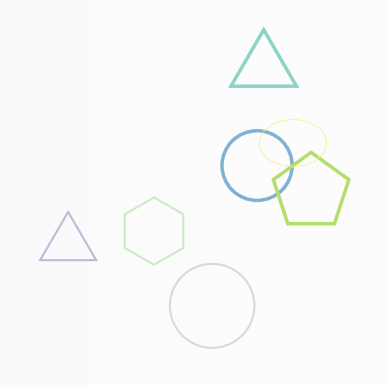[{"shape": "triangle", "thickness": 2.5, "radius": 0.49, "center": [0.681, 0.825]}, {"shape": "triangle", "thickness": 1.5, "radius": 0.42, "center": [0.176, 0.366]}, {"shape": "circle", "thickness": 2.5, "radius": 0.45, "center": [0.663, 0.57]}, {"shape": "pentagon", "thickness": 2.5, "radius": 0.51, "center": [0.803, 0.502]}, {"shape": "circle", "thickness": 1.5, "radius": 0.55, "center": [0.548, 0.206]}, {"shape": "hexagon", "thickness": 1.5, "radius": 0.44, "center": [0.397, 0.4]}, {"shape": "oval", "thickness": 0.5, "radius": 0.43, "center": [0.756, 0.629]}]